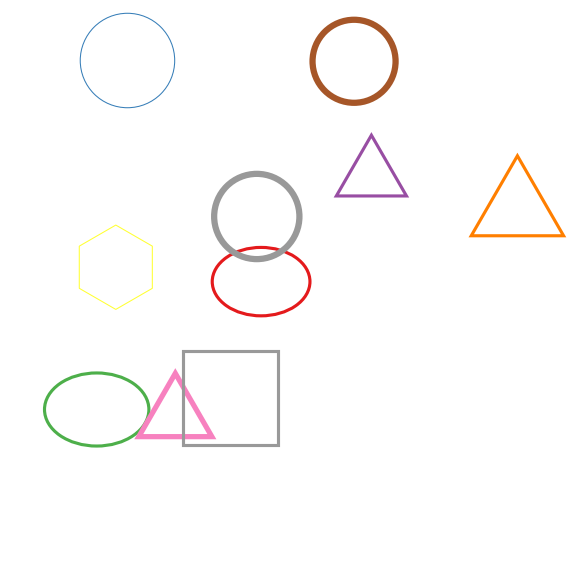[{"shape": "oval", "thickness": 1.5, "radius": 0.42, "center": [0.452, 0.511]}, {"shape": "circle", "thickness": 0.5, "radius": 0.41, "center": [0.221, 0.894]}, {"shape": "oval", "thickness": 1.5, "radius": 0.45, "center": [0.167, 0.29]}, {"shape": "triangle", "thickness": 1.5, "radius": 0.35, "center": [0.643, 0.695]}, {"shape": "triangle", "thickness": 1.5, "radius": 0.46, "center": [0.896, 0.637]}, {"shape": "hexagon", "thickness": 0.5, "radius": 0.37, "center": [0.201, 0.536]}, {"shape": "circle", "thickness": 3, "radius": 0.36, "center": [0.613, 0.893]}, {"shape": "triangle", "thickness": 2.5, "radius": 0.37, "center": [0.304, 0.28]}, {"shape": "square", "thickness": 1.5, "radius": 0.41, "center": [0.399, 0.31]}, {"shape": "circle", "thickness": 3, "radius": 0.37, "center": [0.445, 0.624]}]